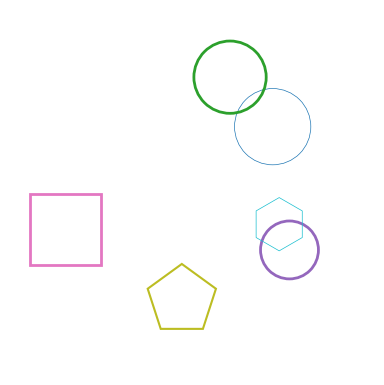[{"shape": "circle", "thickness": 0.5, "radius": 0.5, "center": [0.708, 0.671]}, {"shape": "circle", "thickness": 2, "radius": 0.47, "center": [0.598, 0.8]}, {"shape": "circle", "thickness": 2, "radius": 0.38, "center": [0.752, 0.351]}, {"shape": "square", "thickness": 2, "radius": 0.46, "center": [0.171, 0.404]}, {"shape": "pentagon", "thickness": 1.5, "radius": 0.47, "center": [0.472, 0.221]}, {"shape": "hexagon", "thickness": 0.5, "radius": 0.35, "center": [0.725, 0.418]}]